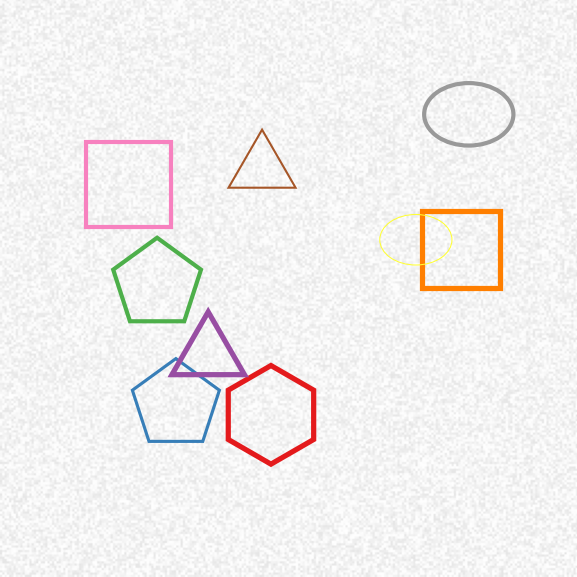[{"shape": "hexagon", "thickness": 2.5, "radius": 0.43, "center": [0.469, 0.281]}, {"shape": "pentagon", "thickness": 1.5, "radius": 0.4, "center": [0.305, 0.299]}, {"shape": "pentagon", "thickness": 2, "radius": 0.4, "center": [0.272, 0.507]}, {"shape": "triangle", "thickness": 2.5, "radius": 0.36, "center": [0.361, 0.387]}, {"shape": "square", "thickness": 2.5, "radius": 0.33, "center": [0.798, 0.568]}, {"shape": "oval", "thickness": 0.5, "radius": 0.31, "center": [0.72, 0.584]}, {"shape": "triangle", "thickness": 1, "radius": 0.34, "center": [0.454, 0.708]}, {"shape": "square", "thickness": 2, "radius": 0.37, "center": [0.223, 0.68]}, {"shape": "oval", "thickness": 2, "radius": 0.39, "center": [0.812, 0.801]}]